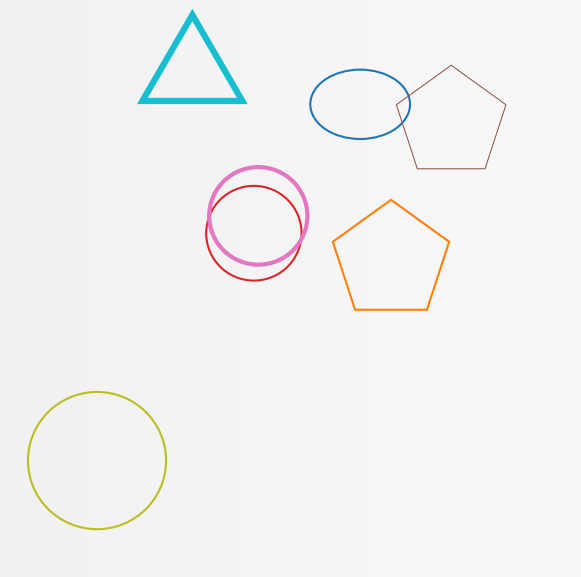[{"shape": "oval", "thickness": 1, "radius": 0.43, "center": [0.62, 0.819]}, {"shape": "pentagon", "thickness": 1, "radius": 0.53, "center": [0.673, 0.548]}, {"shape": "circle", "thickness": 1, "radius": 0.41, "center": [0.437, 0.595]}, {"shape": "pentagon", "thickness": 0.5, "radius": 0.5, "center": [0.776, 0.787]}, {"shape": "circle", "thickness": 2, "radius": 0.42, "center": [0.444, 0.625]}, {"shape": "circle", "thickness": 1, "radius": 0.59, "center": [0.167, 0.202]}, {"shape": "triangle", "thickness": 3, "radius": 0.5, "center": [0.331, 0.874]}]